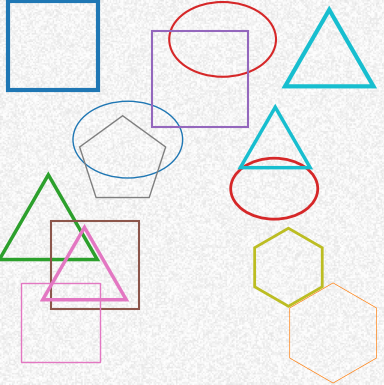[{"shape": "square", "thickness": 3, "radius": 0.58, "center": [0.138, 0.883]}, {"shape": "oval", "thickness": 1, "radius": 0.71, "center": [0.332, 0.637]}, {"shape": "hexagon", "thickness": 0.5, "radius": 0.65, "center": [0.865, 0.135]}, {"shape": "triangle", "thickness": 2.5, "radius": 0.73, "center": [0.126, 0.399]}, {"shape": "oval", "thickness": 2, "radius": 0.57, "center": [0.712, 0.51]}, {"shape": "oval", "thickness": 1.5, "radius": 0.69, "center": [0.578, 0.898]}, {"shape": "square", "thickness": 1.5, "radius": 0.62, "center": [0.518, 0.796]}, {"shape": "square", "thickness": 1.5, "radius": 0.57, "center": [0.248, 0.311]}, {"shape": "triangle", "thickness": 2.5, "radius": 0.63, "center": [0.219, 0.284]}, {"shape": "square", "thickness": 1, "radius": 0.52, "center": [0.158, 0.163]}, {"shape": "pentagon", "thickness": 1, "radius": 0.59, "center": [0.319, 0.582]}, {"shape": "hexagon", "thickness": 2, "radius": 0.51, "center": [0.749, 0.306]}, {"shape": "triangle", "thickness": 3, "radius": 0.66, "center": [0.855, 0.842]}, {"shape": "triangle", "thickness": 2.5, "radius": 0.52, "center": [0.715, 0.617]}]